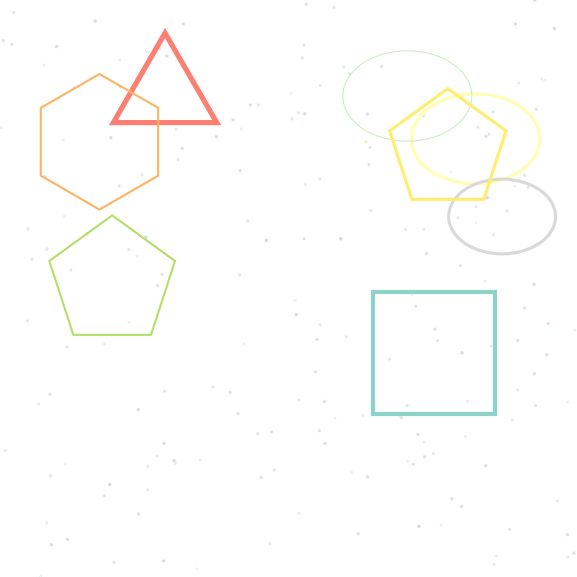[{"shape": "square", "thickness": 2, "radius": 0.53, "center": [0.752, 0.388]}, {"shape": "oval", "thickness": 1.5, "radius": 0.56, "center": [0.823, 0.759]}, {"shape": "triangle", "thickness": 2.5, "radius": 0.52, "center": [0.286, 0.839]}, {"shape": "hexagon", "thickness": 1, "radius": 0.59, "center": [0.172, 0.754]}, {"shape": "pentagon", "thickness": 1, "radius": 0.57, "center": [0.194, 0.512]}, {"shape": "oval", "thickness": 1.5, "radius": 0.46, "center": [0.869, 0.624]}, {"shape": "oval", "thickness": 0.5, "radius": 0.56, "center": [0.705, 0.833]}, {"shape": "pentagon", "thickness": 1.5, "radius": 0.53, "center": [0.775, 0.74]}]